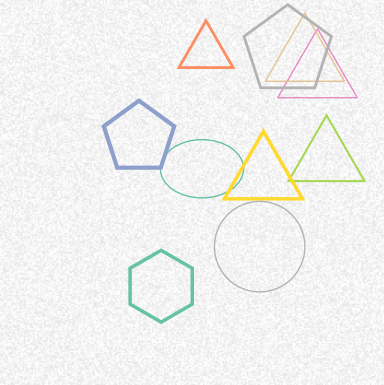[{"shape": "oval", "thickness": 1, "radius": 0.54, "center": [0.525, 0.562]}, {"shape": "hexagon", "thickness": 2.5, "radius": 0.47, "center": [0.419, 0.257]}, {"shape": "triangle", "thickness": 2, "radius": 0.41, "center": [0.535, 0.865]}, {"shape": "pentagon", "thickness": 3, "radius": 0.48, "center": [0.361, 0.642]}, {"shape": "triangle", "thickness": 1, "radius": 0.6, "center": [0.825, 0.806]}, {"shape": "triangle", "thickness": 1.5, "radius": 0.57, "center": [0.848, 0.587]}, {"shape": "triangle", "thickness": 2.5, "radius": 0.58, "center": [0.684, 0.542]}, {"shape": "triangle", "thickness": 1, "radius": 0.59, "center": [0.792, 0.848]}, {"shape": "circle", "thickness": 1, "radius": 0.59, "center": [0.675, 0.359]}, {"shape": "pentagon", "thickness": 2, "radius": 0.6, "center": [0.747, 0.868]}]